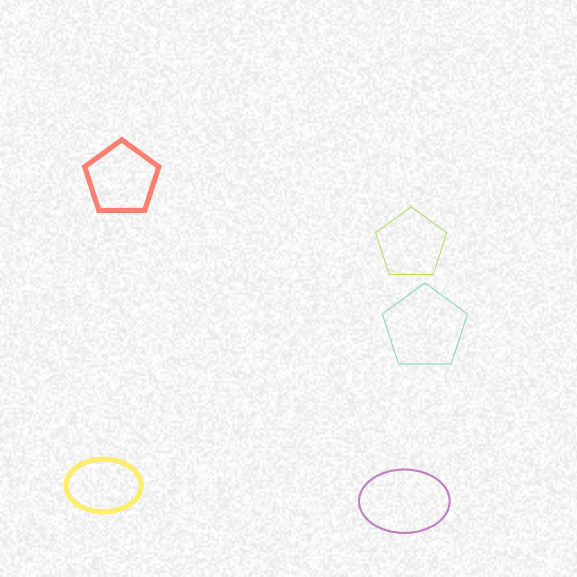[{"shape": "pentagon", "thickness": 0.5, "radius": 0.39, "center": [0.736, 0.432]}, {"shape": "pentagon", "thickness": 2.5, "radius": 0.34, "center": [0.211, 0.689]}, {"shape": "pentagon", "thickness": 0.5, "radius": 0.32, "center": [0.712, 0.576]}, {"shape": "oval", "thickness": 1, "radius": 0.39, "center": [0.7, 0.131]}, {"shape": "oval", "thickness": 2.5, "radius": 0.33, "center": [0.179, 0.158]}]